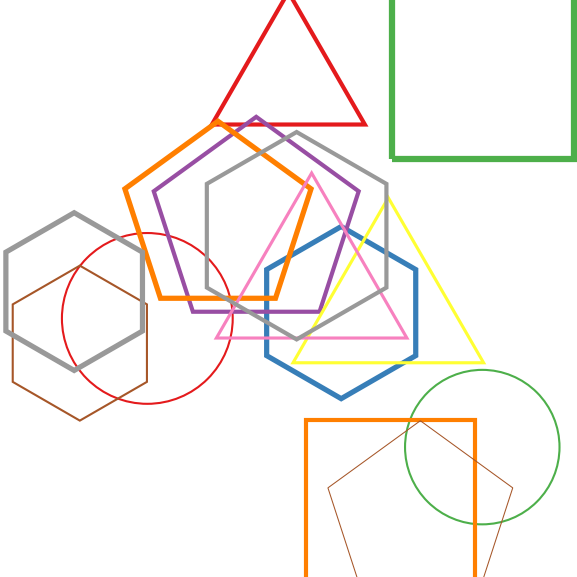[{"shape": "circle", "thickness": 1, "radius": 0.74, "center": [0.255, 0.448]}, {"shape": "triangle", "thickness": 2, "radius": 0.76, "center": [0.499, 0.86]}, {"shape": "hexagon", "thickness": 2.5, "radius": 0.75, "center": [0.591, 0.458]}, {"shape": "circle", "thickness": 1, "radius": 0.67, "center": [0.835, 0.225]}, {"shape": "square", "thickness": 3, "radius": 0.79, "center": [0.836, 0.881]}, {"shape": "pentagon", "thickness": 2, "radius": 0.93, "center": [0.444, 0.61]}, {"shape": "pentagon", "thickness": 2.5, "radius": 0.85, "center": [0.377, 0.62]}, {"shape": "square", "thickness": 2, "radius": 0.73, "center": [0.676, 0.126]}, {"shape": "triangle", "thickness": 1.5, "radius": 0.95, "center": [0.672, 0.466]}, {"shape": "hexagon", "thickness": 1, "radius": 0.67, "center": [0.138, 0.405]}, {"shape": "pentagon", "thickness": 0.5, "radius": 0.84, "center": [0.728, 0.102]}, {"shape": "triangle", "thickness": 1.5, "radius": 0.95, "center": [0.54, 0.509]}, {"shape": "hexagon", "thickness": 2, "radius": 0.9, "center": [0.514, 0.591]}, {"shape": "hexagon", "thickness": 2.5, "radius": 0.68, "center": [0.128, 0.494]}]